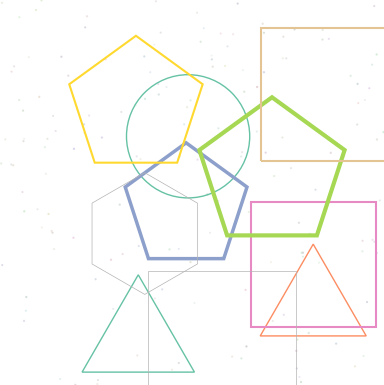[{"shape": "circle", "thickness": 1, "radius": 0.8, "center": [0.489, 0.646]}, {"shape": "triangle", "thickness": 1, "radius": 0.84, "center": [0.359, 0.118]}, {"shape": "triangle", "thickness": 1, "radius": 0.79, "center": [0.814, 0.207]}, {"shape": "pentagon", "thickness": 2.5, "radius": 0.83, "center": [0.483, 0.463]}, {"shape": "square", "thickness": 1.5, "radius": 0.81, "center": [0.815, 0.312]}, {"shape": "pentagon", "thickness": 3, "radius": 0.99, "center": [0.706, 0.549]}, {"shape": "pentagon", "thickness": 1.5, "radius": 0.91, "center": [0.353, 0.725]}, {"shape": "square", "thickness": 1.5, "radius": 0.86, "center": [0.852, 0.754]}, {"shape": "square", "thickness": 0.5, "radius": 0.96, "center": [0.577, 0.104]}, {"shape": "hexagon", "thickness": 0.5, "radius": 0.79, "center": [0.376, 0.393]}]